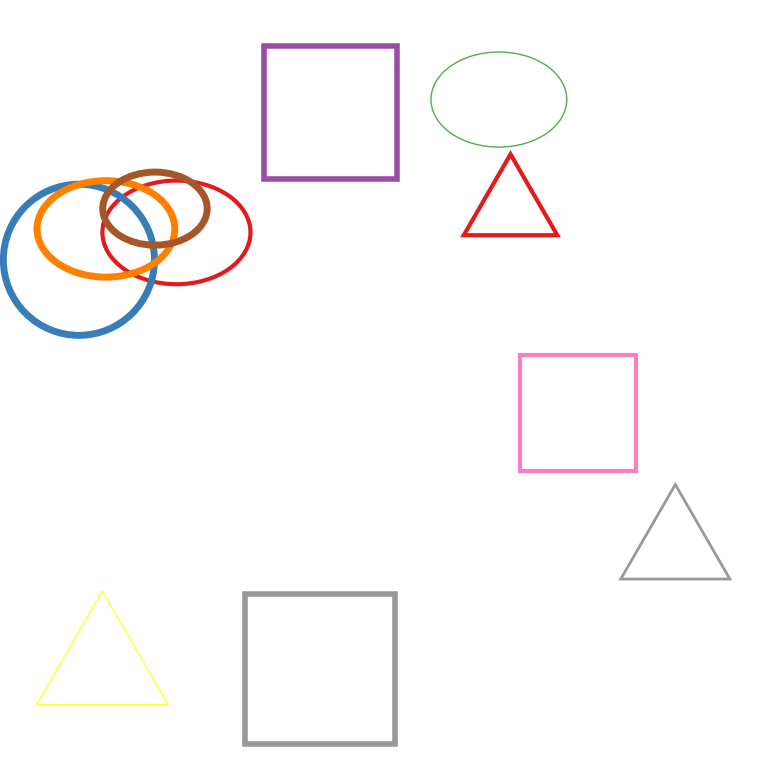[{"shape": "oval", "thickness": 1.5, "radius": 0.48, "center": [0.229, 0.698]}, {"shape": "triangle", "thickness": 1.5, "radius": 0.35, "center": [0.663, 0.73]}, {"shape": "circle", "thickness": 2.5, "radius": 0.49, "center": [0.102, 0.663]}, {"shape": "oval", "thickness": 0.5, "radius": 0.44, "center": [0.648, 0.871]}, {"shape": "square", "thickness": 2, "radius": 0.43, "center": [0.43, 0.854]}, {"shape": "oval", "thickness": 2.5, "radius": 0.45, "center": [0.138, 0.703]}, {"shape": "triangle", "thickness": 0.5, "radius": 0.49, "center": [0.133, 0.134]}, {"shape": "oval", "thickness": 2.5, "radius": 0.34, "center": [0.201, 0.729]}, {"shape": "square", "thickness": 1.5, "radius": 0.38, "center": [0.751, 0.464]}, {"shape": "square", "thickness": 2, "radius": 0.49, "center": [0.415, 0.131]}, {"shape": "triangle", "thickness": 1, "radius": 0.41, "center": [0.877, 0.289]}]